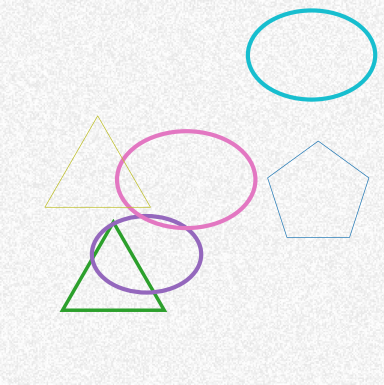[{"shape": "pentagon", "thickness": 0.5, "radius": 0.69, "center": [0.827, 0.495]}, {"shape": "triangle", "thickness": 2.5, "radius": 0.76, "center": [0.295, 0.27]}, {"shape": "oval", "thickness": 3, "radius": 0.71, "center": [0.381, 0.34]}, {"shape": "oval", "thickness": 3, "radius": 0.9, "center": [0.484, 0.533]}, {"shape": "triangle", "thickness": 0.5, "radius": 0.79, "center": [0.254, 0.541]}, {"shape": "oval", "thickness": 3, "radius": 0.83, "center": [0.809, 0.857]}]